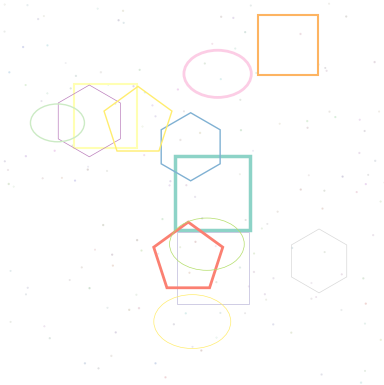[{"shape": "square", "thickness": 2.5, "radius": 0.48, "center": [0.552, 0.499]}, {"shape": "square", "thickness": 1.5, "radius": 0.41, "center": [0.274, 0.698]}, {"shape": "square", "thickness": 0.5, "radius": 0.47, "center": [0.554, 0.304]}, {"shape": "pentagon", "thickness": 2, "radius": 0.47, "center": [0.489, 0.329]}, {"shape": "hexagon", "thickness": 1, "radius": 0.44, "center": [0.495, 0.619]}, {"shape": "square", "thickness": 1.5, "radius": 0.39, "center": [0.748, 0.883]}, {"shape": "oval", "thickness": 0.5, "radius": 0.48, "center": [0.537, 0.366]}, {"shape": "oval", "thickness": 2, "radius": 0.44, "center": [0.565, 0.808]}, {"shape": "hexagon", "thickness": 0.5, "radius": 0.41, "center": [0.829, 0.322]}, {"shape": "hexagon", "thickness": 0.5, "radius": 0.47, "center": [0.232, 0.686]}, {"shape": "oval", "thickness": 1, "radius": 0.35, "center": [0.149, 0.681]}, {"shape": "oval", "thickness": 0.5, "radius": 0.5, "center": [0.499, 0.165]}, {"shape": "pentagon", "thickness": 1, "radius": 0.46, "center": [0.358, 0.683]}]